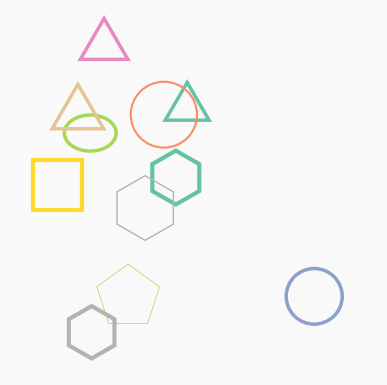[{"shape": "triangle", "thickness": 2.5, "radius": 0.33, "center": [0.483, 0.72]}, {"shape": "hexagon", "thickness": 3, "radius": 0.35, "center": [0.454, 0.539]}, {"shape": "circle", "thickness": 1.5, "radius": 0.43, "center": [0.423, 0.702]}, {"shape": "circle", "thickness": 2.5, "radius": 0.36, "center": [0.811, 0.23]}, {"shape": "triangle", "thickness": 2.5, "radius": 0.35, "center": [0.269, 0.881]}, {"shape": "pentagon", "thickness": 0.5, "radius": 0.43, "center": [0.331, 0.229]}, {"shape": "oval", "thickness": 2.5, "radius": 0.33, "center": [0.233, 0.654]}, {"shape": "square", "thickness": 3, "radius": 0.32, "center": [0.148, 0.519]}, {"shape": "triangle", "thickness": 2.5, "radius": 0.38, "center": [0.201, 0.704]}, {"shape": "hexagon", "thickness": 1, "radius": 0.42, "center": [0.375, 0.46]}, {"shape": "hexagon", "thickness": 3, "radius": 0.34, "center": [0.237, 0.137]}]